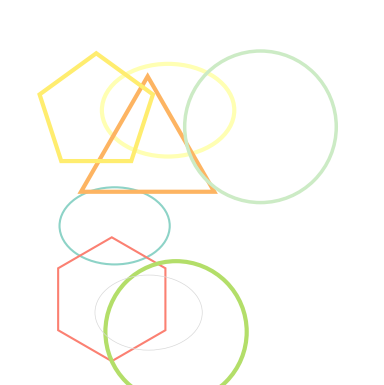[{"shape": "oval", "thickness": 1.5, "radius": 0.72, "center": [0.298, 0.413]}, {"shape": "oval", "thickness": 3, "radius": 0.86, "center": [0.437, 0.714]}, {"shape": "hexagon", "thickness": 1.5, "radius": 0.8, "center": [0.29, 0.223]}, {"shape": "triangle", "thickness": 3, "radius": 1.0, "center": [0.384, 0.602]}, {"shape": "circle", "thickness": 3, "radius": 0.92, "center": [0.457, 0.138]}, {"shape": "oval", "thickness": 0.5, "radius": 0.7, "center": [0.386, 0.188]}, {"shape": "circle", "thickness": 2.5, "radius": 0.98, "center": [0.677, 0.671]}, {"shape": "pentagon", "thickness": 3, "radius": 0.77, "center": [0.25, 0.707]}]